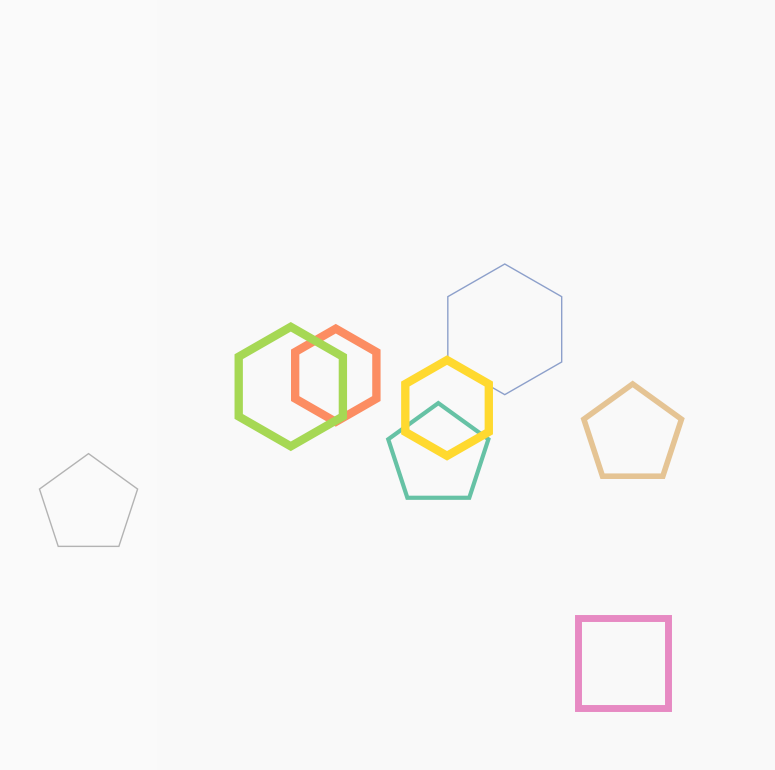[{"shape": "pentagon", "thickness": 1.5, "radius": 0.34, "center": [0.566, 0.409]}, {"shape": "hexagon", "thickness": 3, "radius": 0.3, "center": [0.433, 0.513]}, {"shape": "hexagon", "thickness": 0.5, "radius": 0.42, "center": [0.651, 0.572]}, {"shape": "square", "thickness": 2.5, "radius": 0.29, "center": [0.804, 0.138]}, {"shape": "hexagon", "thickness": 3, "radius": 0.39, "center": [0.375, 0.498]}, {"shape": "hexagon", "thickness": 3, "radius": 0.31, "center": [0.577, 0.47]}, {"shape": "pentagon", "thickness": 2, "radius": 0.33, "center": [0.816, 0.435]}, {"shape": "pentagon", "thickness": 0.5, "radius": 0.33, "center": [0.114, 0.344]}]